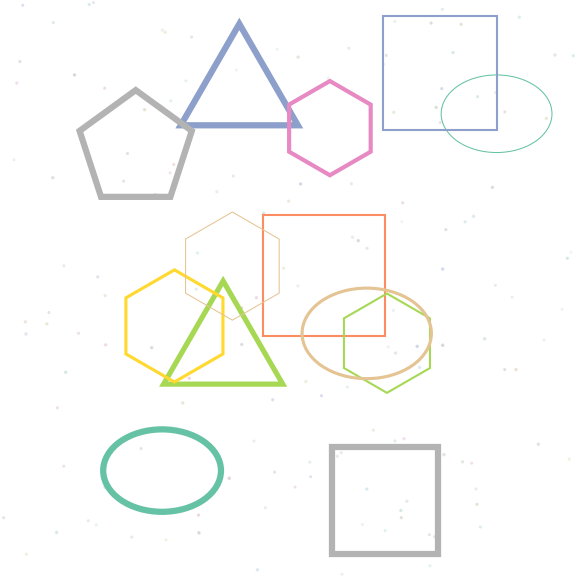[{"shape": "oval", "thickness": 3, "radius": 0.51, "center": [0.281, 0.184]}, {"shape": "oval", "thickness": 0.5, "radius": 0.48, "center": [0.86, 0.802]}, {"shape": "square", "thickness": 1, "radius": 0.53, "center": [0.561, 0.522]}, {"shape": "square", "thickness": 1, "radius": 0.49, "center": [0.762, 0.872]}, {"shape": "triangle", "thickness": 3, "radius": 0.59, "center": [0.414, 0.841]}, {"shape": "hexagon", "thickness": 2, "radius": 0.41, "center": [0.571, 0.777]}, {"shape": "triangle", "thickness": 2.5, "radius": 0.6, "center": [0.386, 0.394]}, {"shape": "hexagon", "thickness": 1, "radius": 0.43, "center": [0.67, 0.405]}, {"shape": "hexagon", "thickness": 1.5, "radius": 0.49, "center": [0.302, 0.435]}, {"shape": "oval", "thickness": 1.5, "radius": 0.56, "center": [0.635, 0.422]}, {"shape": "hexagon", "thickness": 0.5, "radius": 0.47, "center": [0.402, 0.538]}, {"shape": "pentagon", "thickness": 3, "radius": 0.51, "center": [0.235, 0.741]}, {"shape": "square", "thickness": 3, "radius": 0.46, "center": [0.666, 0.133]}]